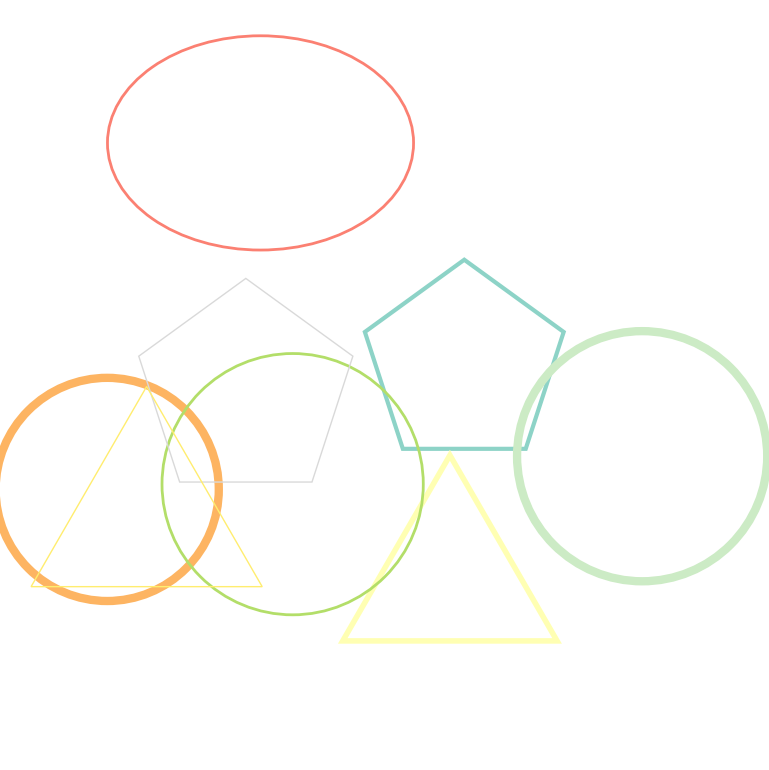[{"shape": "pentagon", "thickness": 1.5, "radius": 0.68, "center": [0.603, 0.527]}, {"shape": "triangle", "thickness": 2, "radius": 0.8, "center": [0.584, 0.248]}, {"shape": "oval", "thickness": 1, "radius": 0.99, "center": [0.338, 0.814]}, {"shape": "circle", "thickness": 3, "radius": 0.72, "center": [0.139, 0.364]}, {"shape": "circle", "thickness": 1, "radius": 0.85, "center": [0.38, 0.371]}, {"shape": "pentagon", "thickness": 0.5, "radius": 0.73, "center": [0.319, 0.492]}, {"shape": "circle", "thickness": 3, "radius": 0.81, "center": [0.834, 0.408]}, {"shape": "triangle", "thickness": 0.5, "radius": 0.87, "center": [0.19, 0.325]}]